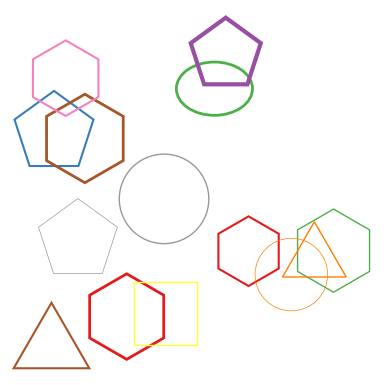[{"shape": "hexagon", "thickness": 2, "radius": 0.56, "center": [0.329, 0.178]}, {"shape": "hexagon", "thickness": 1.5, "radius": 0.45, "center": [0.646, 0.348]}, {"shape": "pentagon", "thickness": 1.5, "radius": 0.54, "center": [0.14, 0.656]}, {"shape": "hexagon", "thickness": 1, "radius": 0.54, "center": [0.866, 0.349]}, {"shape": "oval", "thickness": 2, "radius": 0.49, "center": [0.557, 0.77]}, {"shape": "pentagon", "thickness": 3, "radius": 0.48, "center": [0.586, 0.858]}, {"shape": "triangle", "thickness": 1, "radius": 0.48, "center": [0.817, 0.328]}, {"shape": "circle", "thickness": 0.5, "radius": 0.47, "center": [0.757, 0.287]}, {"shape": "square", "thickness": 1, "radius": 0.41, "center": [0.431, 0.185]}, {"shape": "hexagon", "thickness": 2, "radius": 0.57, "center": [0.22, 0.64]}, {"shape": "triangle", "thickness": 1.5, "radius": 0.57, "center": [0.134, 0.1]}, {"shape": "hexagon", "thickness": 1.5, "radius": 0.49, "center": [0.171, 0.797]}, {"shape": "circle", "thickness": 1, "radius": 0.58, "center": [0.426, 0.483]}, {"shape": "pentagon", "thickness": 0.5, "radius": 0.54, "center": [0.202, 0.377]}]